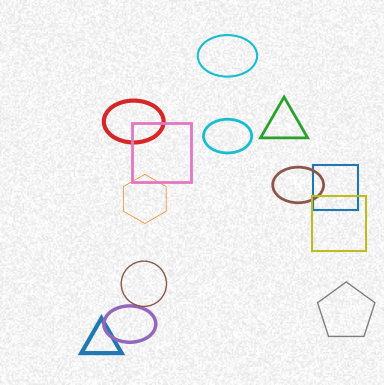[{"shape": "square", "thickness": 1.5, "radius": 0.29, "center": [0.871, 0.513]}, {"shape": "triangle", "thickness": 3, "radius": 0.3, "center": [0.264, 0.113]}, {"shape": "hexagon", "thickness": 0.5, "radius": 0.32, "center": [0.376, 0.483]}, {"shape": "triangle", "thickness": 2, "radius": 0.35, "center": [0.738, 0.677]}, {"shape": "oval", "thickness": 3, "radius": 0.39, "center": [0.347, 0.684]}, {"shape": "oval", "thickness": 2.5, "radius": 0.34, "center": [0.337, 0.158]}, {"shape": "circle", "thickness": 1, "radius": 0.29, "center": [0.374, 0.263]}, {"shape": "oval", "thickness": 2, "radius": 0.33, "center": [0.774, 0.52]}, {"shape": "square", "thickness": 2, "radius": 0.38, "center": [0.419, 0.604]}, {"shape": "pentagon", "thickness": 1, "radius": 0.39, "center": [0.899, 0.19]}, {"shape": "square", "thickness": 1.5, "radius": 0.35, "center": [0.88, 0.42]}, {"shape": "oval", "thickness": 2, "radius": 0.31, "center": [0.591, 0.647]}, {"shape": "oval", "thickness": 1.5, "radius": 0.39, "center": [0.591, 0.855]}]